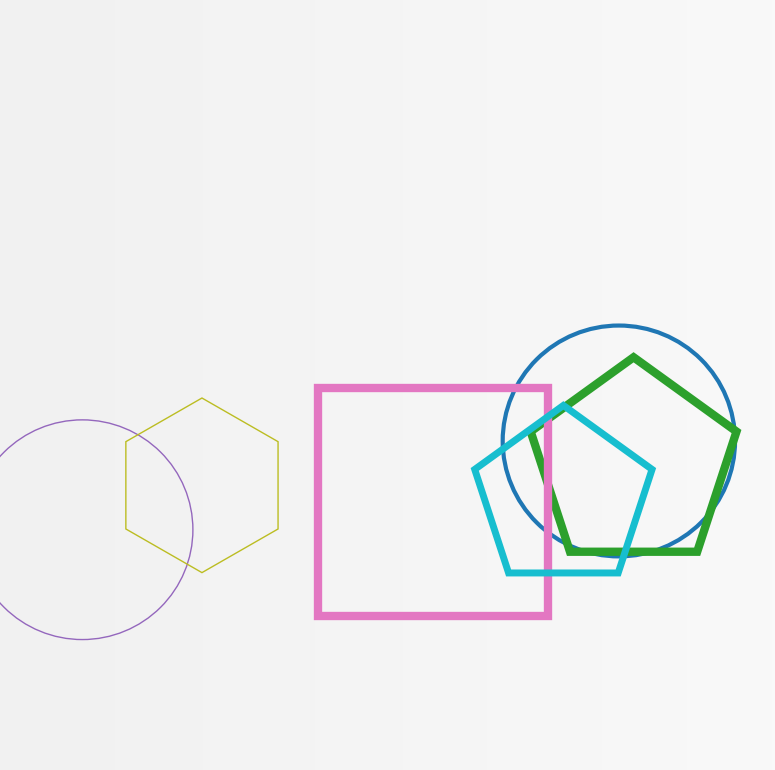[{"shape": "circle", "thickness": 1.5, "radius": 0.75, "center": [0.799, 0.427]}, {"shape": "pentagon", "thickness": 3, "radius": 0.7, "center": [0.818, 0.396]}, {"shape": "circle", "thickness": 0.5, "radius": 0.71, "center": [0.106, 0.312]}, {"shape": "square", "thickness": 3, "radius": 0.74, "center": [0.559, 0.348]}, {"shape": "hexagon", "thickness": 0.5, "radius": 0.57, "center": [0.261, 0.37]}, {"shape": "pentagon", "thickness": 2.5, "radius": 0.6, "center": [0.727, 0.353]}]